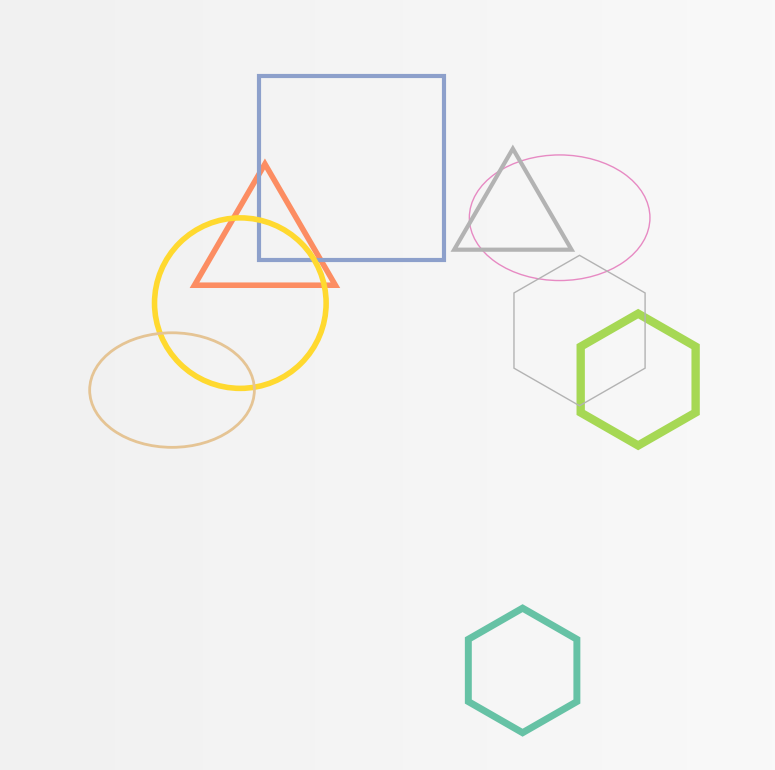[{"shape": "hexagon", "thickness": 2.5, "radius": 0.4, "center": [0.674, 0.129]}, {"shape": "triangle", "thickness": 2, "radius": 0.52, "center": [0.342, 0.682]}, {"shape": "square", "thickness": 1.5, "radius": 0.6, "center": [0.454, 0.782]}, {"shape": "oval", "thickness": 0.5, "radius": 0.58, "center": [0.722, 0.717]}, {"shape": "hexagon", "thickness": 3, "radius": 0.43, "center": [0.823, 0.507]}, {"shape": "circle", "thickness": 2, "radius": 0.55, "center": [0.31, 0.606]}, {"shape": "oval", "thickness": 1, "radius": 0.53, "center": [0.222, 0.493]}, {"shape": "hexagon", "thickness": 0.5, "radius": 0.49, "center": [0.748, 0.571]}, {"shape": "triangle", "thickness": 1.5, "radius": 0.44, "center": [0.662, 0.719]}]